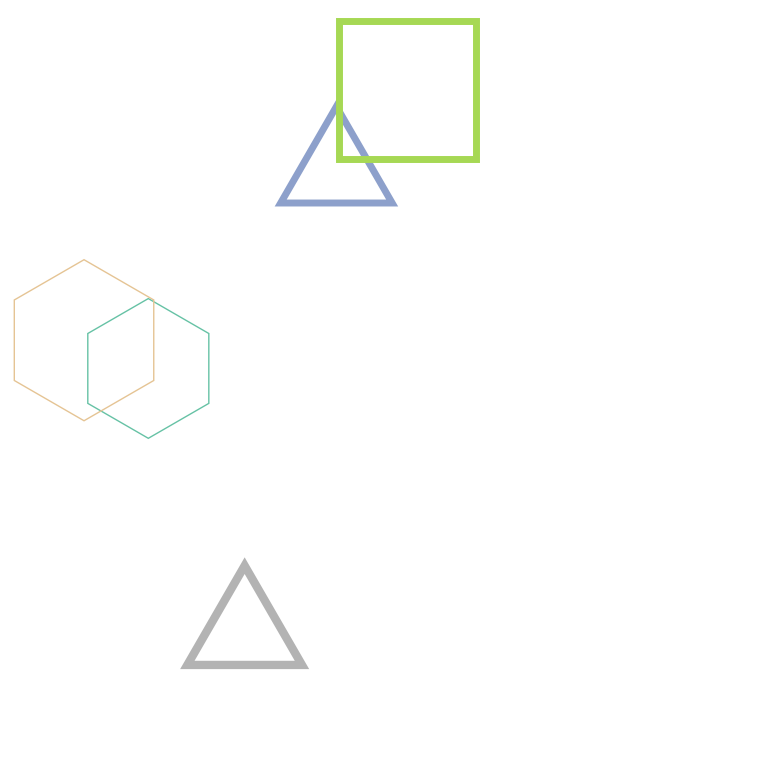[{"shape": "hexagon", "thickness": 0.5, "radius": 0.45, "center": [0.193, 0.522]}, {"shape": "triangle", "thickness": 2.5, "radius": 0.42, "center": [0.437, 0.778]}, {"shape": "square", "thickness": 2.5, "radius": 0.45, "center": [0.529, 0.883]}, {"shape": "hexagon", "thickness": 0.5, "radius": 0.52, "center": [0.109, 0.558]}, {"shape": "triangle", "thickness": 3, "radius": 0.43, "center": [0.318, 0.179]}]